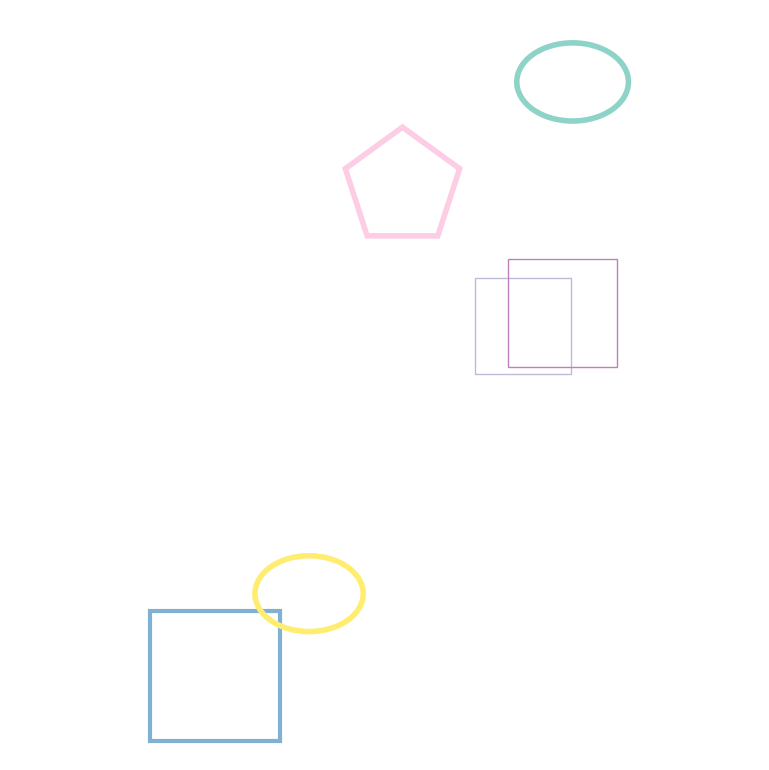[{"shape": "oval", "thickness": 2, "radius": 0.36, "center": [0.744, 0.894]}, {"shape": "square", "thickness": 0.5, "radius": 0.31, "center": [0.679, 0.576]}, {"shape": "square", "thickness": 1.5, "radius": 0.42, "center": [0.279, 0.122]}, {"shape": "pentagon", "thickness": 2, "radius": 0.39, "center": [0.523, 0.757]}, {"shape": "square", "thickness": 0.5, "radius": 0.35, "center": [0.73, 0.594]}, {"shape": "oval", "thickness": 2, "radius": 0.35, "center": [0.401, 0.229]}]